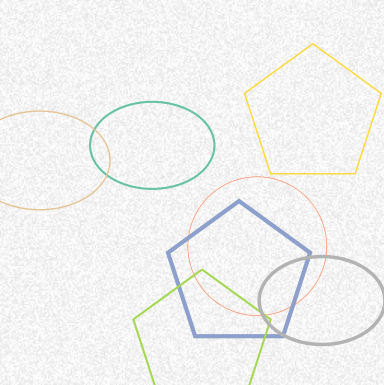[{"shape": "oval", "thickness": 1.5, "radius": 0.81, "center": [0.395, 0.622]}, {"shape": "circle", "thickness": 0.5, "radius": 0.9, "center": [0.668, 0.361]}, {"shape": "pentagon", "thickness": 3, "radius": 0.97, "center": [0.621, 0.284]}, {"shape": "pentagon", "thickness": 1.5, "radius": 0.94, "center": [0.525, 0.112]}, {"shape": "pentagon", "thickness": 1, "radius": 0.93, "center": [0.813, 0.7]}, {"shape": "oval", "thickness": 1, "radius": 0.92, "center": [0.103, 0.583]}, {"shape": "oval", "thickness": 2.5, "radius": 0.82, "center": [0.836, 0.219]}]